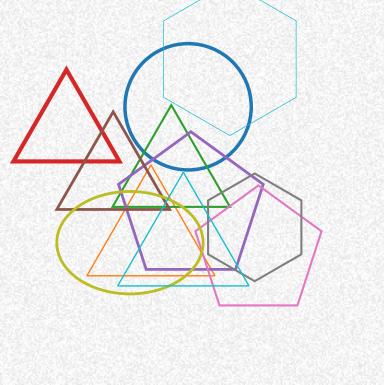[{"shape": "circle", "thickness": 2.5, "radius": 0.82, "center": [0.489, 0.723]}, {"shape": "triangle", "thickness": 1, "radius": 0.96, "center": [0.392, 0.38]}, {"shape": "triangle", "thickness": 1.5, "radius": 0.88, "center": [0.445, 0.551]}, {"shape": "triangle", "thickness": 3, "radius": 0.79, "center": [0.173, 0.66]}, {"shape": "pentagon", "thickness": 2, "radius": 0.99, "center": [0.496, 0.46]}, {"shape": "triangle", "thickness": 2, "radius": 0.85, "center": [0.294, 0.541]}, {"shape": "pentagon", "thickness": 1.5, "radius": 0.86, "center": [0.671, 0.346]}, {"shape": "hexagon", "thickness": 1.5, "radius": 0.7, "center": [0.662, 0.409]}, {"shape": "oval", "thickness": 2, "radius": 0.95, "center": [0.337, 0.37]}, {"shape": "hexagon", "thickness": 0.5, "radius": 0.99, "center": [0.597, 0.846]}, {"shape": "triangle", "thickness": 1, "radius": 0.98, "center": [0.476, 0.356]}]